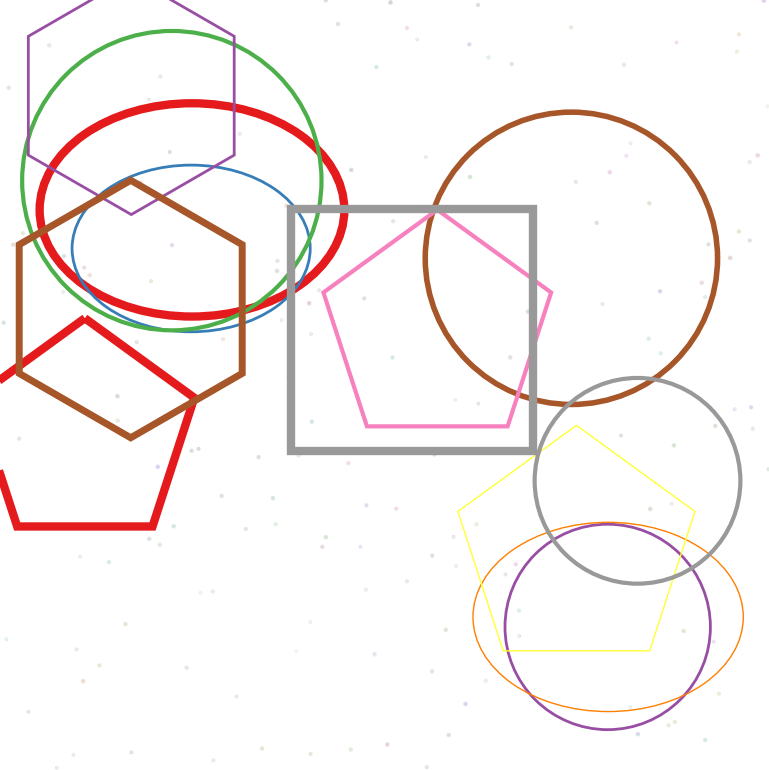[{"shape": "oval", "thickness": 3, "radius": 0.99, "center": [0.249, 0.727]}, {"shape": "pentagon", "thickness": 3, "radius": 0.75, "center": [0.11, 0.437]}, {"shape": "oval", "thickness": 1, "radius": 0.77, "center": [0.248, 0.677]}, {"shape": "circle", "thickness": 1.5, "radius": 0.97, "center": [0.223, 0.765]}, {"shape": "circle", "thickness": 1, "radius": 0.67, "center": [0.789, 0.186]}, {"shape": "hexagon", "thickness": 1, "radius": 0.77, "center": [0.17, 0.876]}, {"shape": "oval", "thickness": 0.5, "radius": 0.88, "center": [0.79, 0.199]}, {"shape": "pentagon", "thickness": 0.5, "radius": 0.81, "center": [0.749, 0.286]}, {"shape": "circle", "thickness": 2, "radius": 0.95, "center": [0.742, 0.665]}, {"shape": "hexagon", "thickness": 2.5, "radius": 0.84, "center": [0.17, 0.599]}, {"shape": "pentagon", "thickness": 1.5, "radius": 0.78, "center": [0.568, 0.572]}, {"shape": "circle", "thickness": 1.5, "radius": 0.67, "center": [0.828, 0.376]}, {"shape": "square", "thickness": 3, "radius": 0.78, "center": [0.535, 0.571]}]